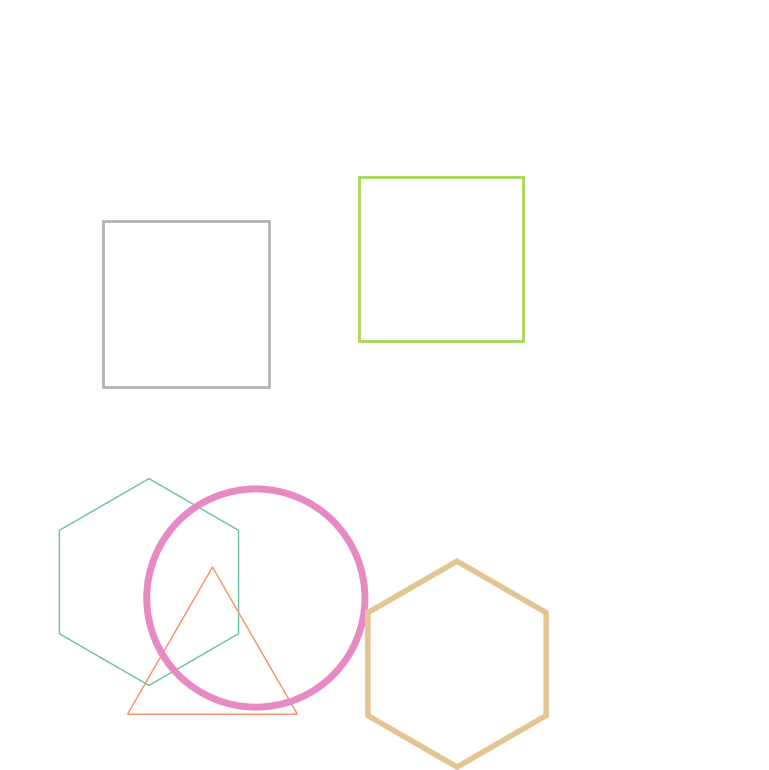[{"shape": "hexagon", "thickness": 0.5, "radius": 0.67, "center": [0.193, 0.244]}, {"shape": "triangle", "thickness": 0.5, "radius": 0.64, "center": [0.276, 0.136]}, {"shape": "circle", "thickness": 2.5, "radius": 0.71, "center": [0.332, 0.223]}, {"shape": "square", "thickness": 1, "radius": 0.53, "center": [0.572, 0.664]}, {"shape": "hexagon", "thickness": 2, "radius": 0.67, "center": [0.594, 0.138]}, {"shape": "square", "thickness": 1, "radius": 0.54, "center": [0.241, 0.605]}]